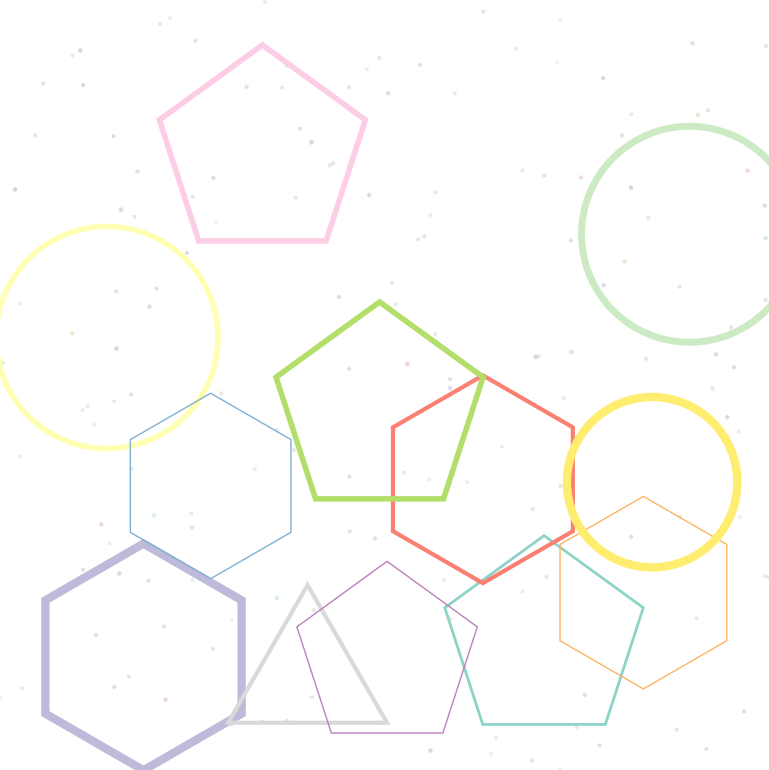[{"shape": "pentagon", "thickness": 1, "radius": 0.68, "center": [0.707, 0.169]}, {"shape": "circle", "thickness": 2, "radius": 0.72, "center": [0.139, 0.562]}, {"shape": "hexagon", "thickness": 3, "radius": 0.74, "center": [0.186, 0.147]}, {"shape": "hexagon", "thickness": 1.5, "radius": 0.67, "center": [0.627, 0.378]}, {"shape": "hexagon", "thickness": 0.5, "radius": 0.6, "center": [0.274, 0.369]}, {"shape": "hexagon", "thickness": 0.5, "radius": 0.63, "center": [0.836, 0.23]}, {"shape": "pentagon", "thickness": 2, "radius": 0.71, "center": [0.493, 0.466]}, {"shape": "pentagon", "thickness": 2, "radius": 0.7, "center": [0.341, 0.801]}, {"shape": "triangle", "thickness": 1.5, "radius": 0.6, "center": [0.399, 0.121]}, {"shape": "pentagon", "thickness": 0.5, "radius": 0.62, "center": [0.503, 0.148]}, {"shape": "circle", "thickness": 2.5, "radius": 0.7, "center": [0.896, 0.696]}, {"shape": "circle", "thickness": 3, "radius": 0.55, "center": [0.847, 0.374]}]